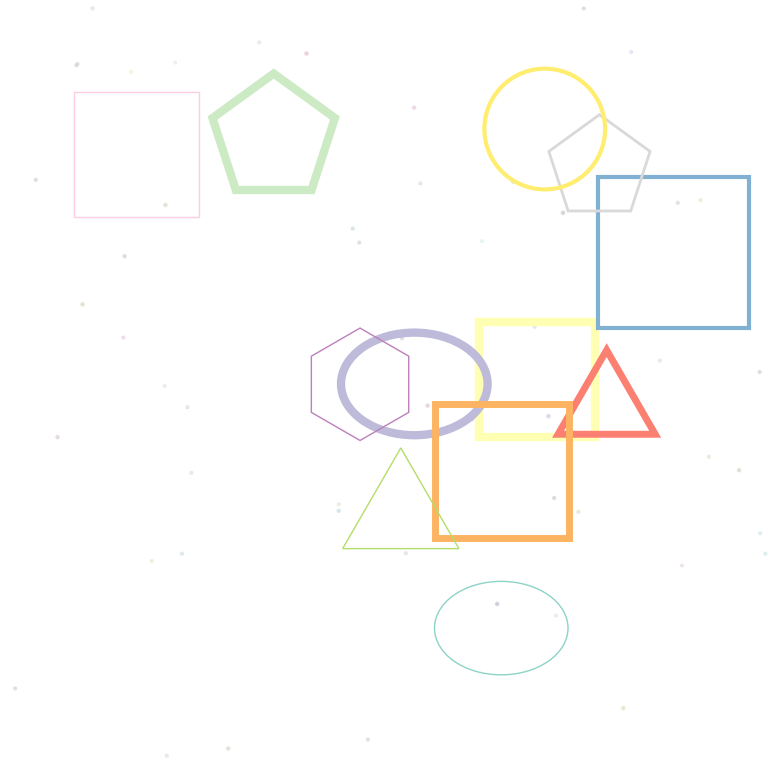[{"shape": "oval", "thickness": 0.5, "radius": 0.43, "center": [0.651, 0.184]}, {"shape": "square", "thickness": 3, "radius": 0.38, "center": [0.697, 0.507]}, {"shape": "oval", "thickness": 3, "radius": 0.48, "center": [0.538, 0.501]}, {"shape": "triangle", "thickness": 2.5, "radius": 0.36, "center": [0.788, 0.472]}, {"shape": "square", "thickness": 1.5, "radius": 0.49, "center": [0.874, 0.672]}, {"shape": "square", "thickness": 2.5, "radius": 0.44, "center": [0.652, 0.388]}, {"shape": "triangle", "thickness": 0.5, "radius": 0.44, "center": [0.521, 0.331]}, {"shape": "square", "thickness": 0.5, "radius": 0.41, "center": [0.178, 0.799]}, {"shape": "pentagon", "thickness": 1, "radius": 0.35, "center": [0.779, 0.782]}, {"shape": "hexagon", "thickness": 0.5, "radius": 0.36, "center": [0.468, 0.501]}, {"shape": "pentagon", "thickness": 3, "radius": 0.42, "center": [0.355, 0.821]}, {"shape": "circle", "thickness": 1.5, "radius": 0.39, "center": [0.707, 0.832]}]